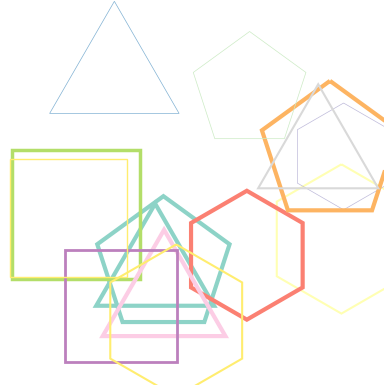[{"shape": "triangle", "thickness": 3, "radius": 0.88, "center": [0.403, 0.294]}, {"shape": "pentagon", "thickness": 3, "radius": 0.9, "center": [0.424, 0.31]}, {"shape": "hexagon", "thickness": 1.5, "radius": 0.97, "center": [0.887, 0.379]}, {"shape": "hexagon", "thickness": 0.5, "radius": 0.69, "center": [0.892, 0.594]}, {"shape": "hexagon", "thickness": 3, "radius": 0.84, "center": [0.641, 0.337]}, {"shape": "triangle", "thickness": 0.5, "radius": 0.97, "center": [0.297, 0.802]}, {"shape": "pentagon", "thickness": 3, "radius": 0.93, "center": [0.857, 0.604]}, {"shape": "square", "thickness": 2.5, "radius": 0.84, "center": [0.197, 0.443]}, {"shape": "triangle", "thickness": 3, "radius": 0.92, "center": [0.426, 0.219]}, {"shape": "triangle", "thickness": 1.5, "radius": 0.9, "center": [0.827, 0.601]}, {"shape": "square", "thickness": 2, "radius": 0.73, "center": [0.314, 0.206]}, {"shape": "pentagon", "thickness": 0.5, "radius": 0.77, "center": [0.648, 0.764]}, {"shape": "square", "thickness": 1, "radius": 0.76, "center": [0.178, 0.434]}, {"shape": "hexagon", "thickness": 1.5, "radius": 0.99, "center": [0.458, 0.167]}]